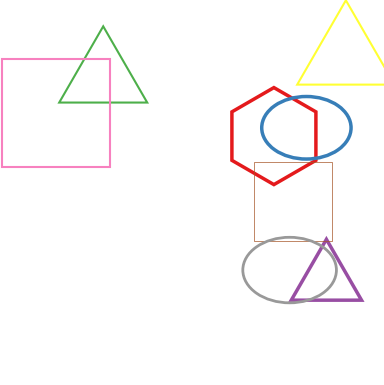[{"shape": "hexagon", "thickness": 2.5, "radius": 0.63, "center": [0.711, 0.646]}, {"shape": "oval", "thickness": 2.5, "radius": 0.58, "center": [0.796, 0.668]}, {"shape": "triangle", "thickness": 1.5, "radius": 0.66, "center": [0.268, 0.8]}, {"shape": "triangle", "thickness": 2.5, "radius": 0.53, "center": [0.848, 0.273]}, {"shape": "triangle", "thickness": 1.5, "radius": 0.73, "center": [0.898, 0.853]}, {"shape": "square", "thickness": 0.5, "radius": 0.51, "center": [0.761, 0.476]}, {"shape": "square", "thickness": 1.5, "radius": 0.7, "center": [0.146, 0.707]}, {"shape": "oval", "thickness": 2, "radius": 0.61, "center": [0.752, 0.299]}]